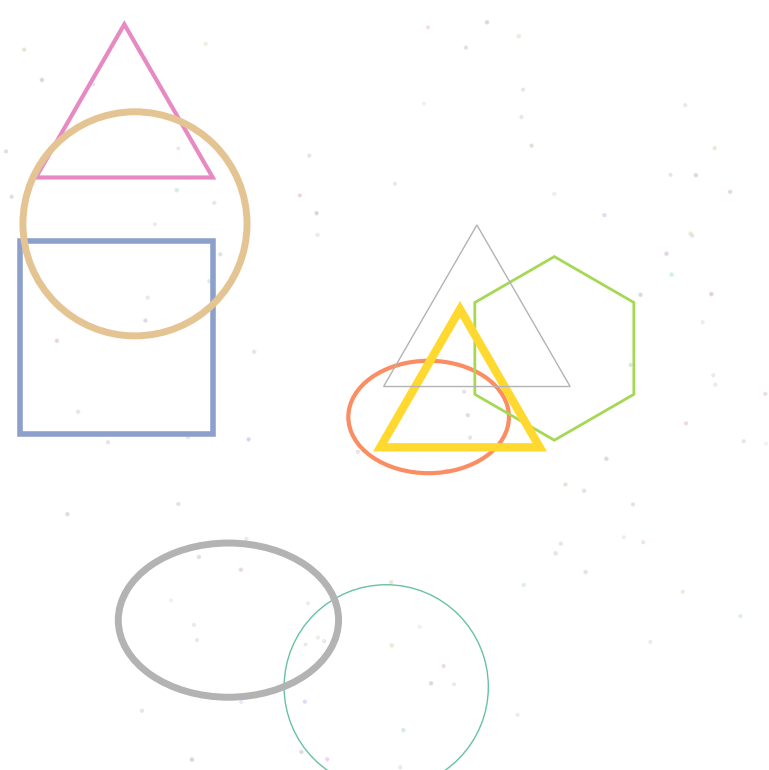[{"shape": "circle", "thickness": 0.5, "radius": 0.66, "center": [0.502, 0.108]}, {"shape": "oval", "thickness": 1.5, "radius": 0.52, "center": [0.557, 0.458]}, {"shape": "square", "thickness": 2, "radius": 0.63, "center": [0.151, 0.562]}, {"shape": "triangle", "thickness": 1.5, "radius": 0.66, "center": [0.161, 0.836]}, {"shape": "hexagon", "thickness": 1, "radius": 0.6, "center": [0.72, 0.548]}, {"shape": "triangle", "thickness": 3, "radius": 0.6, "center": [0.597, 0.479]}, {"shape": "circle", "thickness": 2.5, "radius": 0.73, "center": [0.175, 0.709]}, {"shape": "triangle", "thickness": 0.5, "radius": 0.7, "center": [0.619, 0.568]}, {"shape": "oval", "thickness": 2.5, "radius": 0.72, "center": [0.297, 0.195]}]